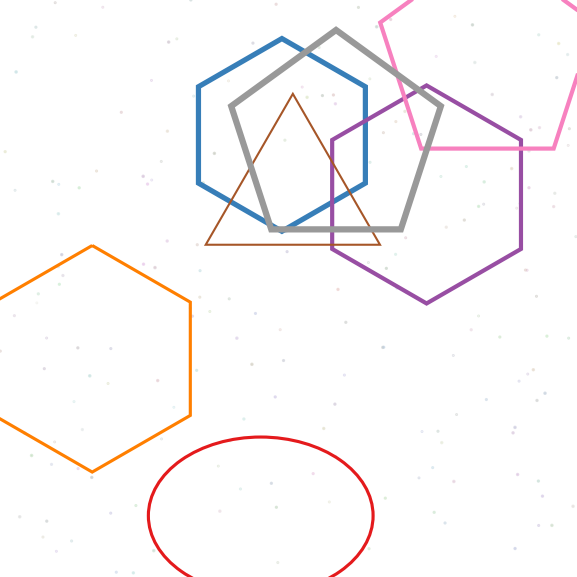[{"shape": "oval", "thickness": 1.5, "radius": 0.97, "center": [0.451, 0.106]}, {"shape": "hexagon", "thickness": 2.5, "radius": 0.83, "center": [0.488, 0.765]}, {"shape": "hexagon", "thickness": 2, "radius": 0.94, "center": [0.739, 0.662]}, {"shape": "hexagon", "thickness": 1.5, "radius": 0.98, "center": [0.16, 0.378]}, {"shape": "triangle", "thickness": 1, "radius": 0.87, "center": [0.507, 0.662]}, {"shape": "pentagon", "thickness": 2, "radius": 0.98, "center": [0.844, 0.9]}, {"shape": "pentagon", "thickness": 3, "radius": 0.95, "center": [0.582, 0.756]}]